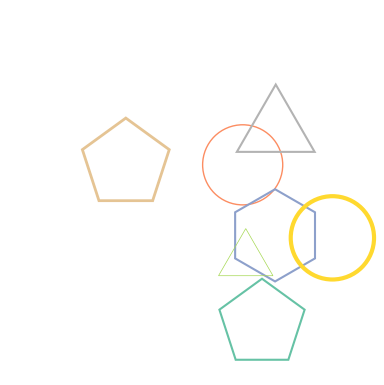[{"shape": "pentagon", "thickness": 1.5, "radius": 0.58, "center": [0.681, 0.16]}, {"shape": "circle", "thickness": 1, "radius": 0.52, "center": [0.63, 0.572]}, {"shape": "hexagon", "thickness": 1.5, "radius": 0.6, "center": [0.714, 0.389]}, {"shape": "triangle", "thickness": 0.5, "radius": 0.41, "center": [0.638, 0.325]}, {"shape": "circle", "thickness": 3, "radius": 0.54, "center": [0.863, 0.382]}, {"shape": "pentagon", "thickness": 2, "radius": 0.59, "center": [0.327, 0.575]}, {"shape": "triangle", "thickness": 1.5, "radius": 0.58, "center": [0.716, 0.664]}]